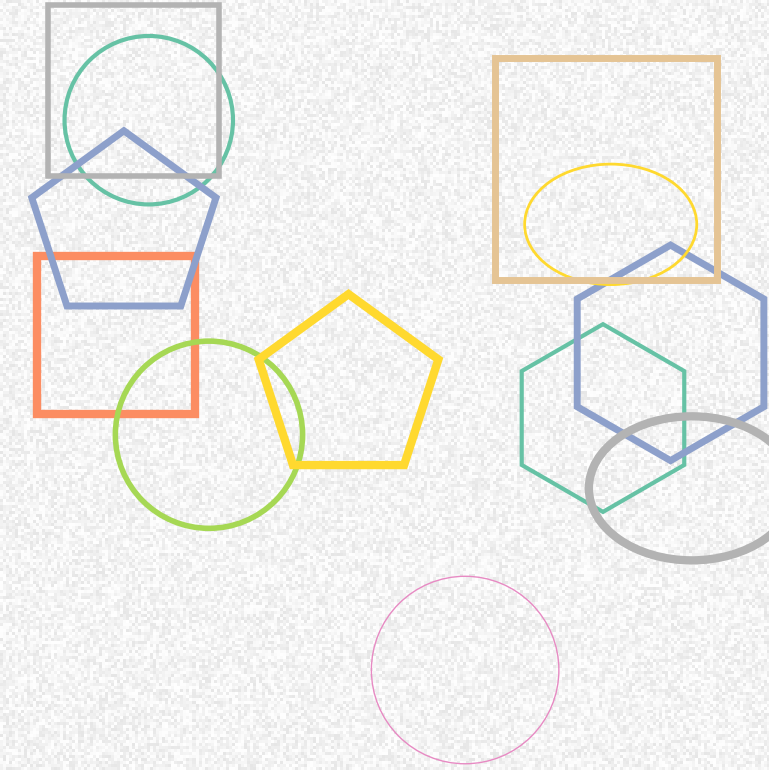[{"shape": "circle", "thickness": 1.5, "radius": 0.55, "center": [0.193, 0.844]}, {"shape": "hexagon", "thickness": 1.5, "radius": 0.61, "center": [0.783, 0.457]}, {"shape": "square", "thickness": 3, "radius": 0.51, "center": [0.15, 0.565]}, {"shape": "pentagon", "thickness": 2.5, "radius": 0.63, "center": [0.161, 0.704]}, {"shape": "hexagon", "thickness": 2.5, "radius": 0.7, "center": [0.871, 0.542]}, {"shape": "circle", "thickness": 0.5, "radius": 0.61, "center": [0.604, 0.13]}, {"shape": "circle", "thickness": 2, "radius": 0.61, "center": [0.271, 0.435]}, {"shape": "oval", "thickness": 1, "radius": 0.56, "center": [0.793, 0.709]}, {"shape": "pentagon", "thickness": 3, "radius": 0.61, "center": [0.453, 0.495]}, {"shape": "square", "thickness": 2.5, "radius": 0.72, "center": [0.787, 0.78]}, {"shape": "square", "thickness": 2, "radius": 0.56, "center": [0.173, 0.882]}, {"shape": "oval", "thickness": 3, "radius": 0.67, "center": [0.898, 0.366]}]